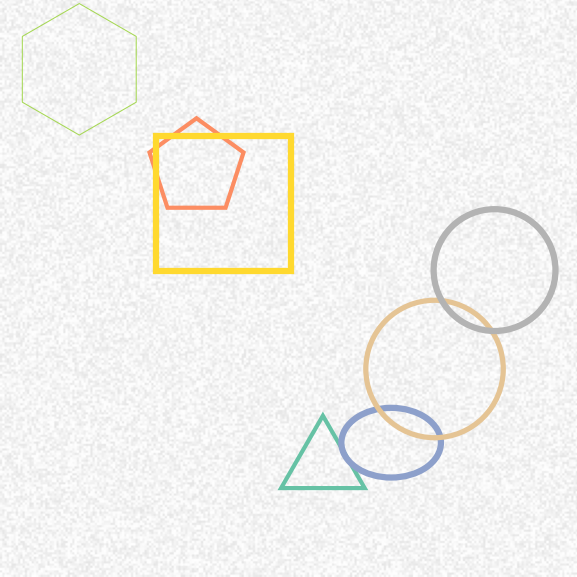[{"shape": "triangle", "thickness": 2, "radius": 0.42, "center": [0.559, 0.196]}, {"shape": "pentagon", "thickness": 2, "radius": 0.43, "center": [0.34, 0.709]}, {"shape": "oval", "thickness": 3, "radius": 0.43, "center": [0.677, 0.233]}, {"shape": "hexagon", "thickness": 0.5, "radius": 0.57, "center": [0.137, 0.879]}, {"shape": "square", "thickness": 3, "radius": 0.58, "center": [0.387, 0.647]}, {"shape": "circle", "thickness": 2.5, "radius": 0.6, "center": [0.752, 0.36]}, {"shape": "circle", "thickness": 3, "radius": 0.53, "center": [0.856, 0.531]}]